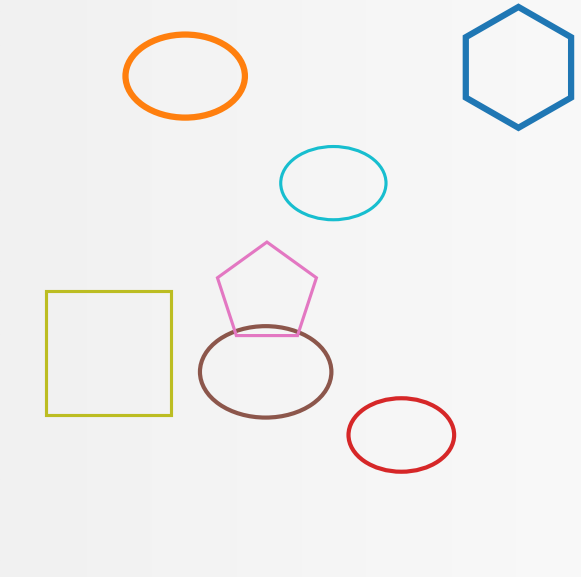[{"shape": "hexagon", "thickness": 3, "radius": 0.52, "center": [0.892, 0.882]}, {"shape": "oval", "thickness": 3, "radius": 0.51, "center": [0.319, 0.867]}, {"shape": "oval", "thickness": 2, "radius": 0.45, "center": [0.69, 0.246]}, {"shape": "oval", "thickness": 2, "radius": 0.57, "center": [0.457, 0.355]}, {"shape": "pentagon", "thickness": 1.5, "radius": 0.45, "center": [0.459, 0.49]}, {"shape": "square", "thickness": 1.5, "radius": 0.54, "center": [0.187, 0.389]}, {"shape": "oval", "thickness": 1.5, "radius": 0.45, "center": [0.574, 0.682]}]